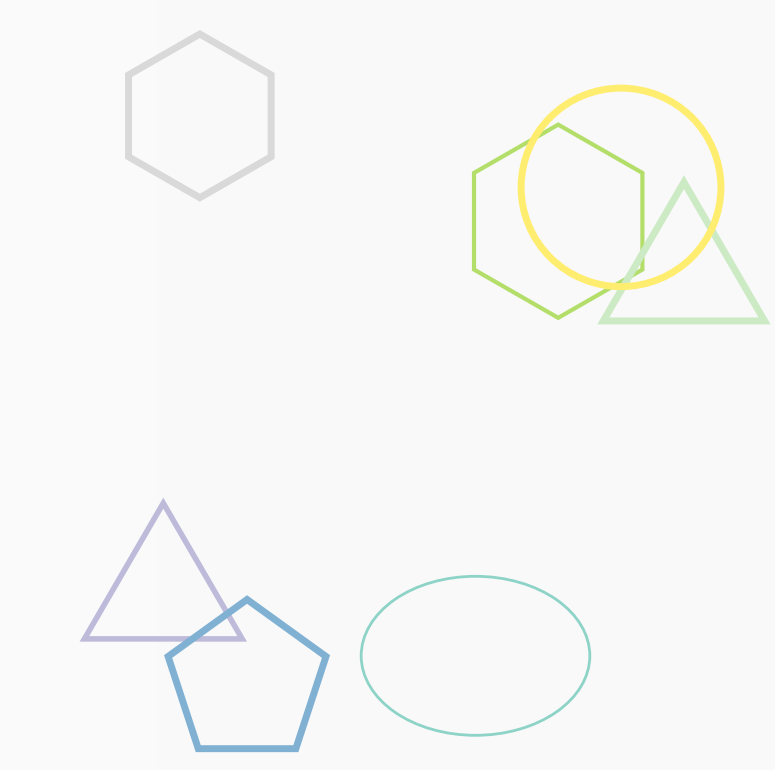[{"shape": "oval", "thickness": 1, "radius": 0.74, "center": [0.614, 0.148]}, {"shape": "triangle", "thickness": 2, "radius": 0.59, "center": [0.211, 0.229]}, {"shape": "pentagon", "thickness": 2.5, "radius": 0.54, "center": [0.319, 0.114]}, {"shape": "hexagon", "thickness": 1.5, "radius": 0.63, "center": [0.72, 0.713]}, {"shape": "hexagon", "thickness": 2.5, "radius": 0.53, "center": [0.258, 0.85]}, {"shape": "triangle", "thickness": 2.5, "radius": 0.6, "center": [0.882, 0.643]}, {"shape": "circle", "thickness": 2.5, "radius": 0.64, "center": [0.801, 0.757]}]